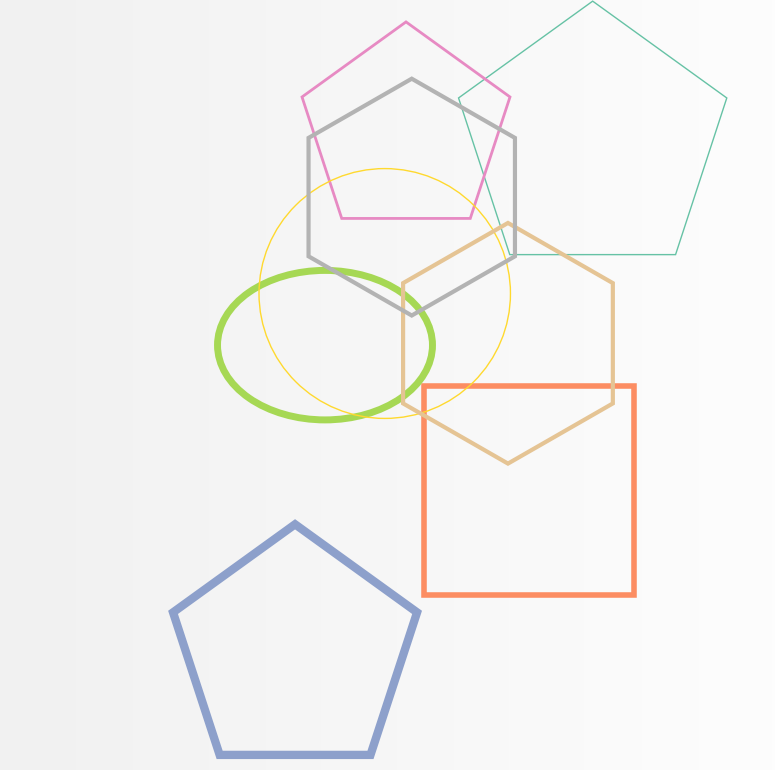[{"shape": "pentagon", "thickness": 0.5, "radius": 0.91, "center": [0.765, 0.817]}, {"shape": "square", "thickness": 2, "radius": 0.68, "center": [0.683, 0.363]}, {"shape": "pentagon", "thickness": 3, "radius": 0.83, "center": [0.381, 0.154]}, {"shape": "pentagon", "thickness": 1, "radius": 0.71, "center": [0.524, 0.83]}, {"shape": "oval", "thickness": 2.5, "radius": 0.69, "center": [0.419, 0.552]}, {"shape": "circle", "thickness": 0.5, "radius": 0.81, "center": [0.496, 0.619]}, {"shape": "hexagon", "thickness": 1.5, "radius": 0.78, "center": [0.655, 0.554]}, {"shape": "hexagon", "thickness": 1.5, "radius": 0.77, "center": [0.531, 0.744]}]